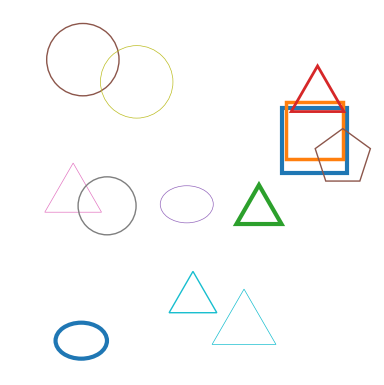[{"shape": "square", "thickness": 3, "radius": 0.43, "center": [0.817, 0.635]}, {"shape": "oval", "thickness": 3, "radius": 0.33, "center": [0.211, 0.115]}, {"shape": "square", "thickness": 2.5, "radius": 0.37, "center": [0.817, 0.661]}, {"shape": "triangle", "thickness": 3, "radius": 0.34, "center": [0.673, 0.452]}, {"shape": "triangle", "thickness": 2, "radius": 0.4, "center": [0.825, 0.75]}, {"shape": "oval", "thickness": 0.5, "radius": 0.34, "center": [0.485, 0.469]}, {"shape": "circle", "thickness": 1, "radius": 0.47, "center": [0.215, 0.845]}, {"shape": "pentagon", "thickness": 1, "radius": 0.38, "center": [0.89, 0.591]}, {"shape": "triangle", "thickness": 0.5, "radius": 0.43, "center": [0.19, 0.491]}, {"shape": "circle", "thickness": 1, "radius": 0.38, "center": [0.278, 0.465]}, {"shape": "circle", "thickness": 0.5, "radius": 0.47, "center": [0.355, 0.787]}, {"shape": "triangle", "thickness": 1, "radius": 0.36, "center": [0.501, 0.224]}, {"shape": "triangle", "thickness": 0.5, "radius": 0.48, "center": [0.634, 0.153]}]